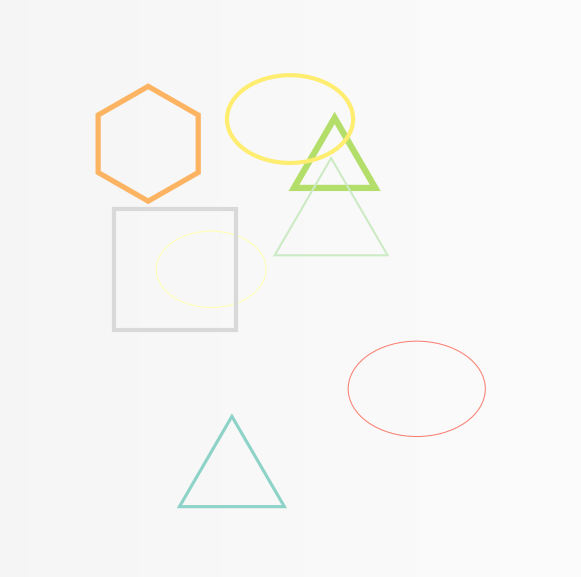[{"shape": "triangle", "thickness": 1.5, "radius": 0.52, "center": [0.399, 0.174]}, {"shape": "oval", "thickness": 0.5, "radius": 0.47, "center": [0.363, 0.533]}, {"shape": "oval", "thickness": 0.5, "radius": 0.59, "center": [0.717, 0.326]}, {"shape": "hexagon", "thickness": 2.5, "radius": 0.5, "center": [0.255, 0.75]}, {"shape": "triangle", "thickness": 3, "radius": 0.4, "center": [0.576, 0.714]}, {"shape": "square", "thickness": 2, "radius": 0.52, "center": [0.301, 0.532]}, {"shape": "triangle", "thickness": 1, "radius": 0.56, "center": [0.57, 0.613]}, {"shape": "oval", "thickness": 2, "radius": 0.54, "center": [0.499, 0.793]}]